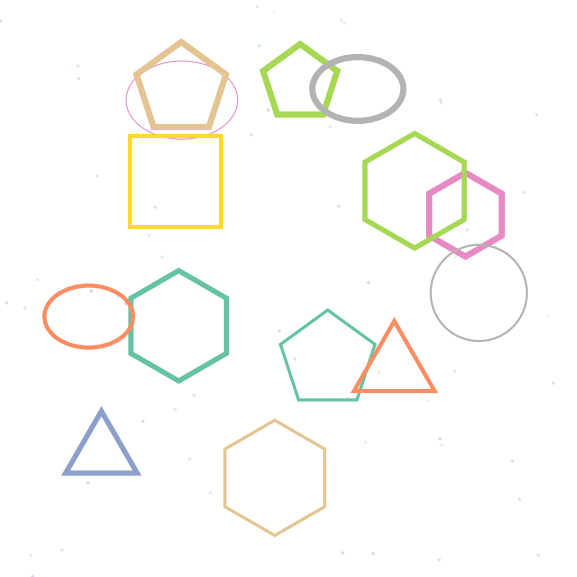[{"shape": "pentagon", "thickness": 1.5, "radius": 0.43, "center": [0.568, 0.376]}, {"shape": "hexagon", "thickness": 2.5, "radius": 0.48, "center": [0.309, 0.435]}, {"shape": "oval", "thickness": 2, "radius": 0.38, "center": [0.154, 0.451]}, {"shape": "triangle", "thickness": 2, "radius": 0.4, "center": [0.683, 0.362]}, {"shape": "triangle", "thickness": 2.5, "radius": 0.36, "center": [0.176, 0.216]}, {"shape": "hexagon", "thickness": 3, "radius": 0.36, "center": [0.806, 0.627]}, {"shape": "oval", "thickness": 0.5, "radius": 0.48, "center": [0.315, 0.826]}, {"shape": "pentagon", "thickness": 3, "radius": 0.34, "center": [0.52, 0.855]}, {"shape": "hexagon", "thickness": 2.5, "radius": 0.5, "center": [0.718, 0.669]}, {"shape": "square", "thickness": 2, "radius": 0.4, "center": [0.304, 0.685]}, {"shape": "pentagon", "thickness": 3, "radius": 0.41, "center": [0.314, 0.845]}, {"shape": "hexagon", "thickness": 1.5, "radius": 0.5, "center": [0.476, 0.172]}, {"shape": "circle", "thickness": 1, "radius": 0.42, "center": [0.829, 0.492]}, {"shape": "oval", "thickness": 3, "radius": 0.39, "center": [0.62, 0.845]}]